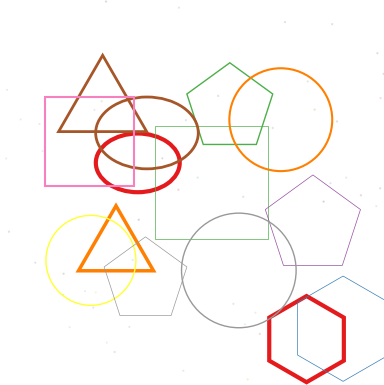[{"shape": "oval", "thickness": 3, "radius": 0.54, "center": [0.358, 0.577]}, {"shape": "hexagon", "thickness": 3, "radius": 0.56, "center": [0.796, 0.119]}, {"shape": "hexagon", "thickness": 0.5, "radius": 0.68, "center": [0.891, 0.146]}, {"shape": "pentagon", "thickness": 1, "radius": 0.59, "center": [0.597, 0.72]}, {"shape": "square", "thickness": 0.5, "radius": 0.73, "center": [0.55, 0.525]}, {"shape": "pentagon", "thickness": 0.5, "radius": 0.65, "center": [0.813, 0.416]}, {"shape": "triangle", "thickness": 2.5, "radius": 0.56, "center": [0.301, 0.353]}, {"shape": "circle", "thickness": 1.5, "radius": 0.67, "center": [0.729, 0.689]}, {"shape": "circle", "thickness": 1, "radius": 0.58, "center": [0.236, 0.324]}, {"shape": "triangle", "thickness": 2, "radius": 0.66, "center": [0.267, 0.724]}, {"shape": "oval", "thickness": 2, "radius": 0.67, "center": [0.382, 0.655]}, {"shape": "square", "thickness": 1.5, "radius": 0.58, "center": [0.233, 0.633]}, {"shape": "pentagon", "thickness": 0.5, "radius": 0.57, "center": [0.378, 0.272]}, {"shape": "circle", "thickness": 1, "radius": 0.74, "center": [0.62, 0.298]}]